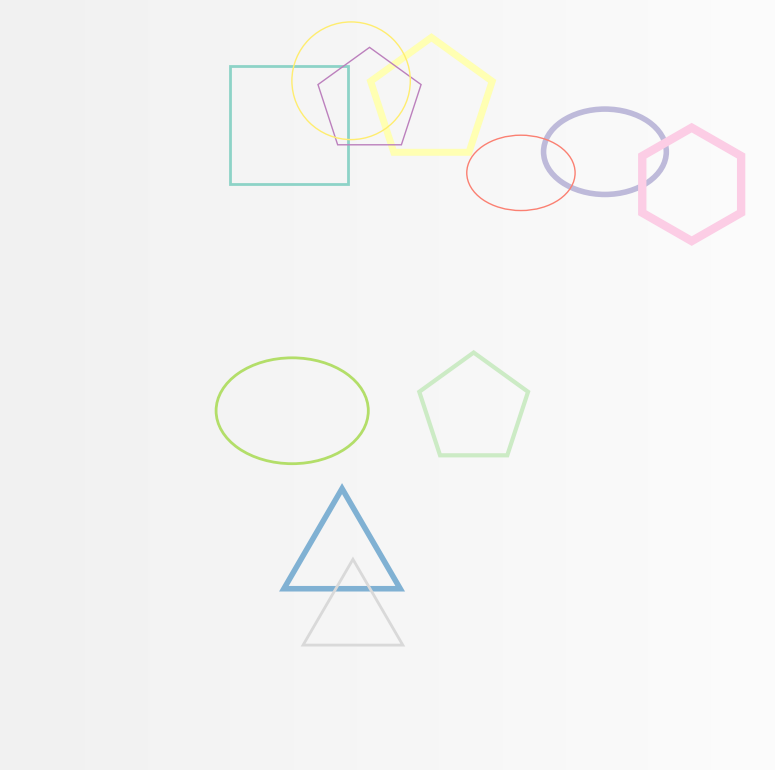[{"shape": "square", "thickness": 1, "radius": 0.38, "center": [0.373, 0.837]}, {"shape": "pentagon", "thickness": 2.5, "radius": 0.41, "center": [0.557, 0.869]}, {"shape": "oval", "thickness": 2, "radius": 0.4, "center": [0.781, 0.803]}, {"shape": "oval", "thickness": 0.5, "radius": 0.35, "center": [0.672, 0.775]}, {"shape": "triangle", "thickness": 2, "radius": 0.43, "center": [0.441, 0.279]}, {"shape": "oval", "thickness": 1, "radius": 0.49, "center": [0.377, 0.467]}, {"shape": "hexagon", "thickness": 3, "radius": 0.37, "center": [0.893, 0.761]}, {"shape": "triangle", "thickness": 1, "radius": 0.37, "center": [0.455, 0.199]}, {"shape": "pentagon", "thickness": 0.5, "radius": 0.35, "center": [0.477, 0.869]}, {"shape": "pentagon", "thickness": 1.5, "radius": 0.37, "center": [0.611, 0.468]}, {"shape": "circle", "thickness": 0.5, "radius": 0.38, "center": [0.453, 0.895]}]